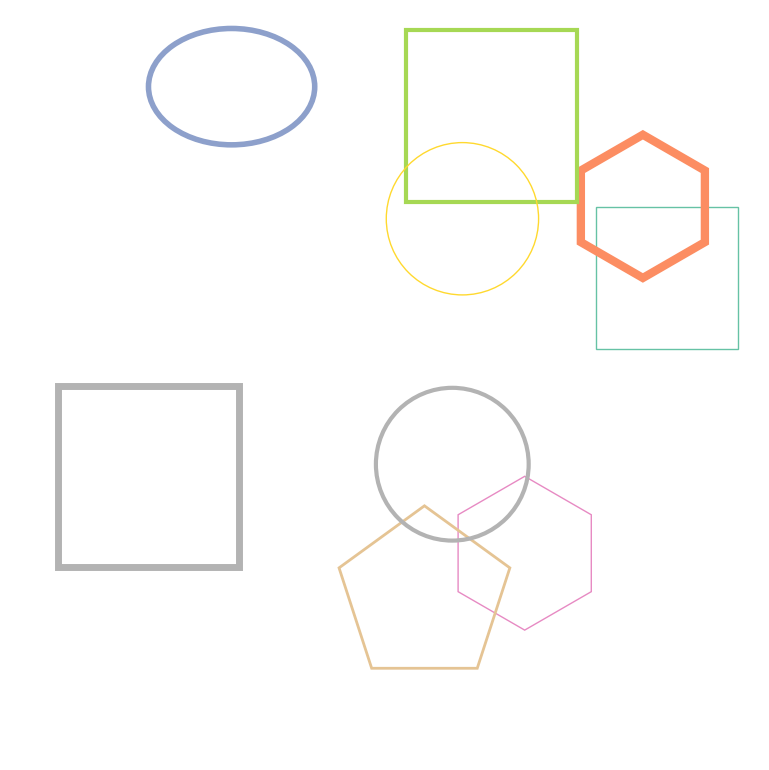[{"shape": "square", "thickness": 0.5, "radius": 0.46, "center": [0.867, 0.639]}, {"shape": "hexagon", "thickness": 3, "radius": 0.46, "center": [0.835, 0.732]}, {"shape": "oval", "thickness": 2, "radius": 0.54, "center": [0.301, 0.887]}, {"shape": "hexagon", "thickness": 0.5, "radius": 0.5, "center": [0.681, 0.282]}, {"shape": "square", "thickness": 1.5, "radius": 0.56, "center": [0.638, 0.85]}, {"shape": "circle", "thickness": 0.5, "radius": 0.49, "center": [0.601, 0.716]}, {"shape": "pentagon", "thickness": 1, "radius": 0.58, "center": [0.551, 0.226]}, {"shape": "circle", "thickness": 1.5, "radius": 0.5, "center": [0.587, 0.397]}, {"shape": "square", "thickness": 2.5, "radius": 0.59, "center": [0.193, 0.381]}]